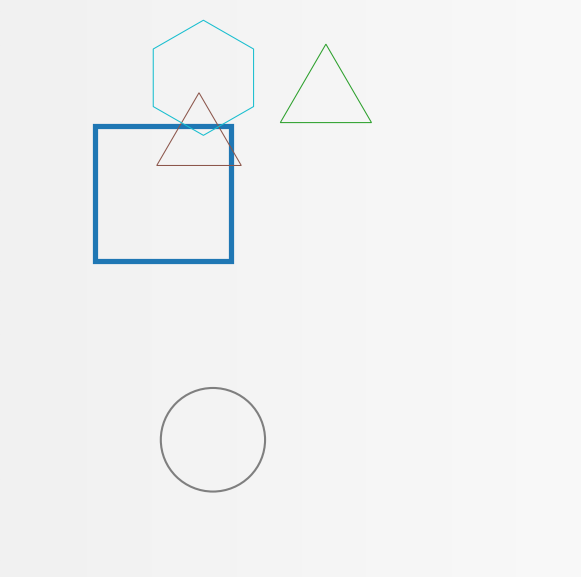[{"shape": "square", "thickness": 2.5, "radius": 0.58, "center": [0.28, 0.665]}, {"shape": "triangle", "thickness": 0.5, "radius": 0.45, "center": [0.561, 0.832]}, {"shape": "triangle", "thickness": 0.5, "radius": 0.42, "center": [0.342, 0.755]}, {"shape": "circle", "thickness": 1, "radius": 0.45, "center": [0.366, 0.238]}, {"shape": "hexagon", "thickness": 0.5, "radius": 0.5, "center": [0.35, 0.864]}]